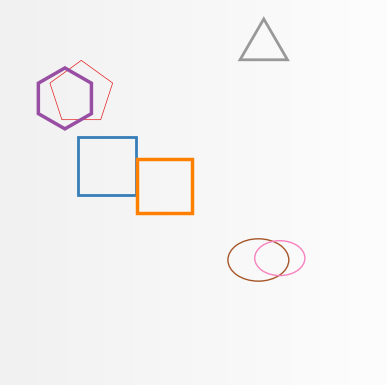[{"shape": "pentagon", "thickness": 0.5, "radius": 0.43, "center": [0.21, 0.758]}, {"shape": "square", "thickness": 2, "radius": 0.37, "center": [0.276, 0.569]}, {"shape": "hexagon", "thickness": 2.5, "radius": 0.4, "center": [0.167, 0.744]}, {"shape": "square", "thickness": 2.5, "radius": 0.35, "center": [0.425, 0.516]}, {"shape": "oval", "thickness": 1, "radius": 0.39, "center": [0.667, 0.325]}, {"shape": "oval", "thickness": 1, "radius": 0.32, "center": [0.722, 0.33]}, {"shape": "triangle", "thickness": 2, "radius": 0.35, "center": [0.681, 0.88]}]